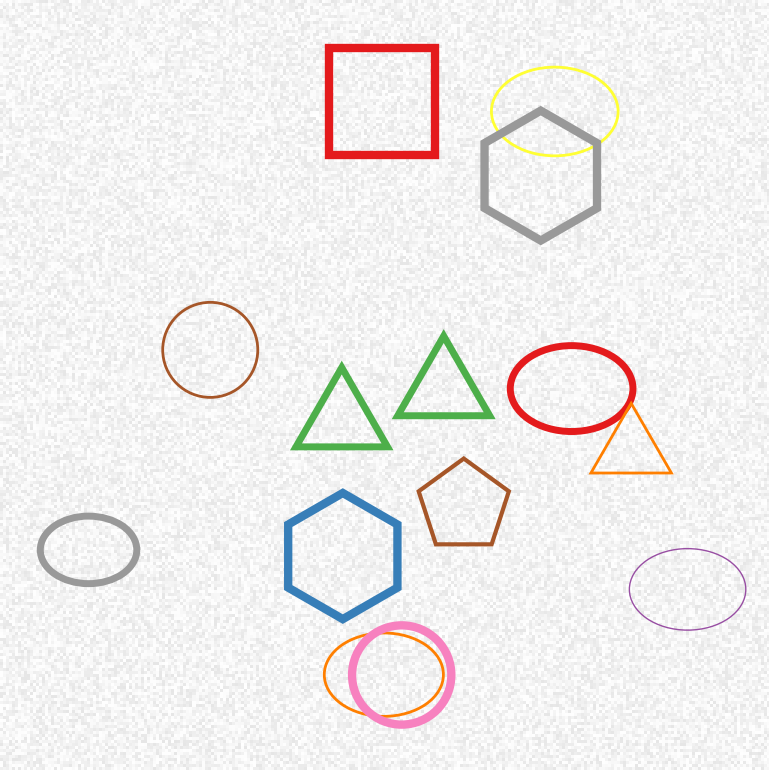[{"shape": "oval", "thickness": 2.5, "radius": 0.4, "center": [0.742, 0.495]}, {"shape": "square", "thickness": 3, "radius": 0.35, "center": [0.496, 0.868]}, {"shape": "hexagon", "thickness": 3, "radius": 0.41, "center": [0.445, 0.278]}, {"shape": "triangle", "thickness": 2.5, "radius": 0.34, "center": [0.444, 0.454]}, {"shape": "triangle", "thickness": 2.5, "radius": 0.34, "center": [0.576, 0.495]}, {"shape": "oval", "thickness": 0.5, "radius": 0.38, "center": [0.893, 0.235]}, {"shape": "triangle", "thickness": 1, "radius": 0.3, "center": [0.82, 0.416]}, {"shape": "oval", "thickness": 1, "radius": 0.39, "center": [0.498, 0.124]}, {"shape": "oval", "thickness": 1, "radius": 0.41, "center": [0.72, 0.855]}, {"shape": "circle", "thickness": 1, "radius": 0.31, "center": [0.273, 0.546]}, {"shape": "pentagon", "thickness": 1.5, "radius": 0.31, "center": [0.602, 0.343]}, {"shape": "circle", "thickness": 3, "radius": 0.32, "center": [0.522, 0.123]}, {"shape": "hexagon", "thickness": 3, "radius": 0.42, "center": [0.702, 0.772]}, {"shape": "oval", "thickness": 2.5, "radius": 0.31, "center": [0.115, 0.286]}]